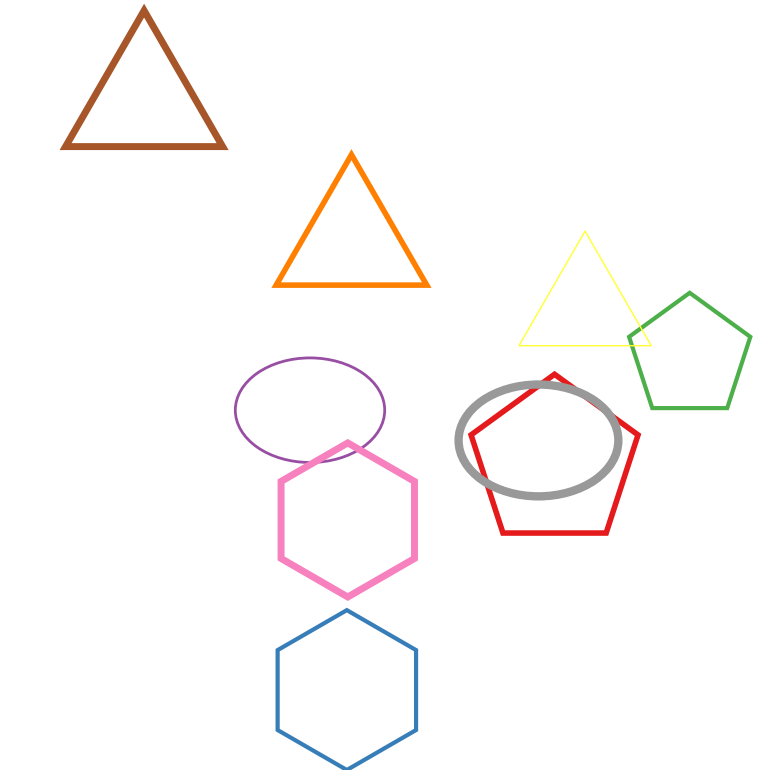[{"shape": "pentagon", "thickness": 2, "radius": 0.57, "center": [0.72, 0.4]}, {"shape": "hexagon", "thickness": 1.5, "radius": 0.52, "center": [0.45, 0.104]}, {"shape": "pentagon", "thickness": 1.5, "radius": 0.41, "center": [0.896, 0.537]}, {"shape": "oval", "thickness": 1, "radius": 0.49, "center": [0.403, 0.467]}, {"shape": "triangle", "thickness": 2, "radius": 0.56, "center": [0.456, 0.686]}, {"shape": "triangle", "thickness": 0.5, "radius": 0.5, "center": [0.76, 0.601]}, {"shape": "triangle", "thickness": 2.5, "radius": 0.59, "center": [0.187, 0.868]}, {"shape": "hexagon", "thickness": 2.5, "radius": 0.5, "center": [0.452, 0.325]}, {"shape": "oval", "thickness": 3, "radius": 0.52, "center": [0.699, 0.428]}]